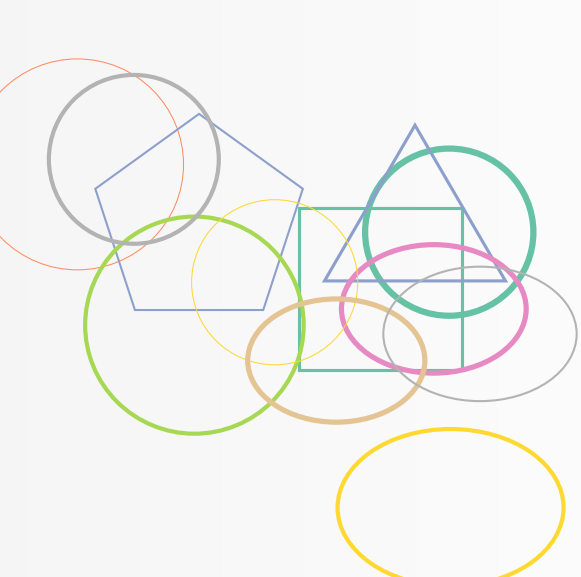[{"shape": "square", "thickness": 1.5, "radius": 0.7, "center": [0.655, 0.498]}, {"shape": "circle", "thickness": 3, "radius": 0.72, "center": [0.773, 0.597]}, {"shape": "circle", "thickness": 0.5, "radius": 0.91, "center": [0.133, 0.714]}, {"shape": "pentagon", "thickness": 1, "radius": 0.94, "center": [0.342, 0.614]}, {"shape": "triangle", "thickness": 1.5, "radius": 0.9, "center": [0.714, 0.603]}, {"shape": "oval", "thickness": 2.5, "radius": 0.79, "center": [0.746, 0.464]}, {"shape": "circle", "thickness": 2, "radius": 0.94, "center": [0.334, 0.436]}, {"shape": "circle", "thickness": 0.5, "radius": 0.71, "center": [0.473, 0.51]}, {"shape": "oval", "thickness": 2, "radius": 0.97, "center": [0.775, 0.12]}, {"shape": "oval", "thickness": 2.5, "radius": 0.76, "center": [0.579, 0.375]}, {"shape": "oval", "thickness": 1, "radius": 0.83, "center": [0.826, 0.421]}, {"shape": "circle", "thickness": 2, "radius": 0.73, "center": [0.23, 0.723]}]